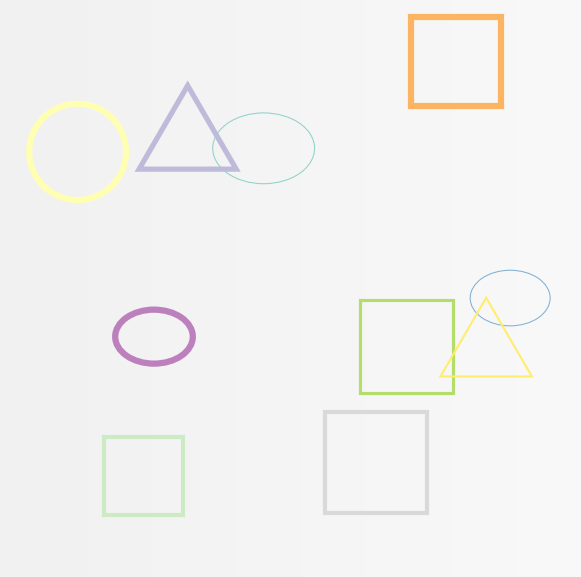[{"shape": "oval", "thickness": 0.5, "radius": 0.44, "center": [0.454, 0.742]}, {"shape": "circle", "thickness": 3, "radius": 0.42, "center": [0.133, 0.736]}, {"shape": "triangle", "thickness": 2.5, "radius": 0.48, "center": [0.323, 0.754]}, {"shape": "oval", "thickness": 0.5, "radius": 0.34, "center": [0.878, 0.483]}, {"shape": "square", "thickness": 3, "radius": 0.39, "center": [0.784, 0.893]}, {"shape": "square", "thickness": 1.5, "radius": 0.4, "center": [0.699, 0.399]}, {"shape": "square", "thickness": 2, "radius": 0.44, "center": [0.647, 0.198]}, {"shape": "oval", "thickness": 3, "radius": 0.33, "center": [0.265, 0.416]}, {"shape": "square", "thickness": 2, "radius": 0.34, "center": [0.247, 0.175]}, {"shape": "triangle", "thickness": 1, "radius": 0.45, "center": [0.836, 0.393]}]